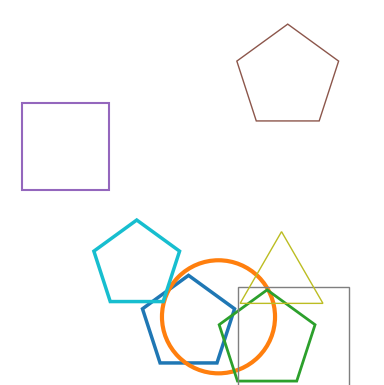[{"shape": "pentagon", "thickness": 2.5, "radius": 0.63, "center": [0.49, 0.159]}, {"shape": "circle", "thickness": 3, "radius": 0.73, "center": [0.568, 0.177]}, {"shape": "pentagon", "thickness": 2, "radius": 0.65, "center": [0.694, 0.116]}, {"shape": "square", "thickness": 1.5, "radius": 0.57, "center": [0.169, 0.62]}, {"shape": "pentagon", "thickness": 1, "radius": 0.69, "center": [0.747, 0.798]}, {"shape": "square", "thickness": 1, "radius": 0.73, "center": [0.762, 0.109]}, {"shape": "triangle", "thickness": 1, "radius": 0.62, "center": [0.731, 0.274]}, {"shape": "pentagon", "thickness": 2.5, "radius": 0.59, "center": [0.355, 0.311]}]